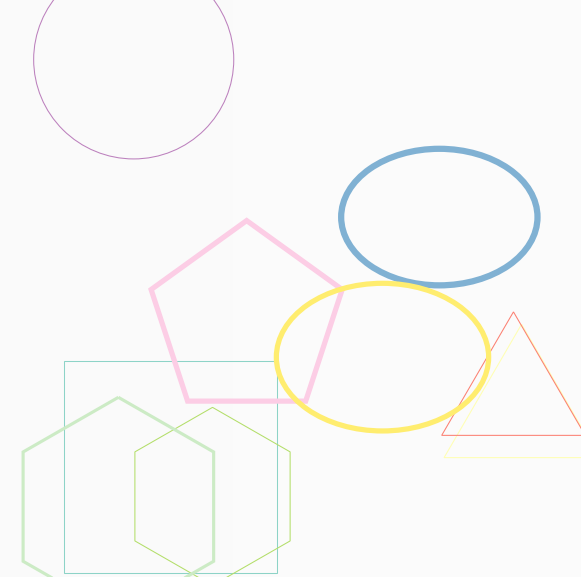[{"shape": "square", "thickness": 0.5, "radius": 0.92, "center": [0.293, 0.19]}, {"shape": "triangle", "thickness": 0.5, "radius": 0.77, "center": [0.897, 0.284]}, {"shape": "triangle", "thickness": 0.5, "radius": 0.71, "center": [0.883, 0.317]}, {"shape": "oval", "thickness": 3, "radius": 0.84, "center": [0.756, 0.623]}, {"shape": "hexagon", "thickness": 0.5, "radius": 0.77, "center": [0.366, 0.14]}, {"shape": "pentagon", "thickness": 2.5, "radius": 0.86, "center": [0.424, 0.444]}, {"shape": "circle", "thickness": 0.5, "radius": 0.86, "center": [0.23, 0.896]}, {"shape": "hexagon", "thickness": 1.5, "radius": 0.95, "center": [0.204, 0.122]}, {"shape": "oval", "thickness": 2.5, "radius": 0.91, "center": [0.658, 0.381]}]